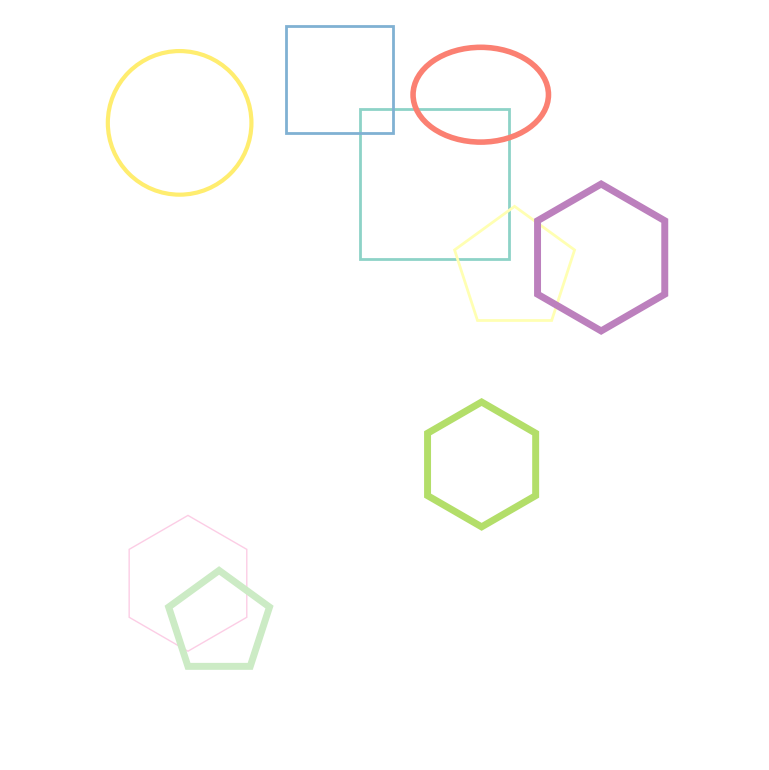[{"shape": "square", "thickness": 1, "radius": 0.49, "center": [0.564, 0.761]}, {"shape": "pentagon", "thickness": 1, "radius": 0.41, "center": [0.668, 0.65]}, {"shape": "oval", "thickness": 2, "radius": 0.44, "center": [0.624, 0.877]}, {"shape": "square", "thickness": 1, "radius": 0.35, "center": [0.441, 0.897]}, {"shape": "hexagon", "thickness": 2.5, "radius": 0.41, "center": [0.625, 0.397]}, {"shape": "hexagon", "thickness": 0.5, "radius": 0.44, "center": [0.244, 0.242]}, {"shape": "hexagon", "thickness": 2.5, "radius": 0.48, "center": [0.781, 0.666]}, {"shape": "pentagon", "thickness": 2.5, "radius": 0.34, "center": [0.285, 0.19]}, {"shape": "circle", "thickness": 1.5, "radius": 0.47, "center": [0.233, 0.84]}]